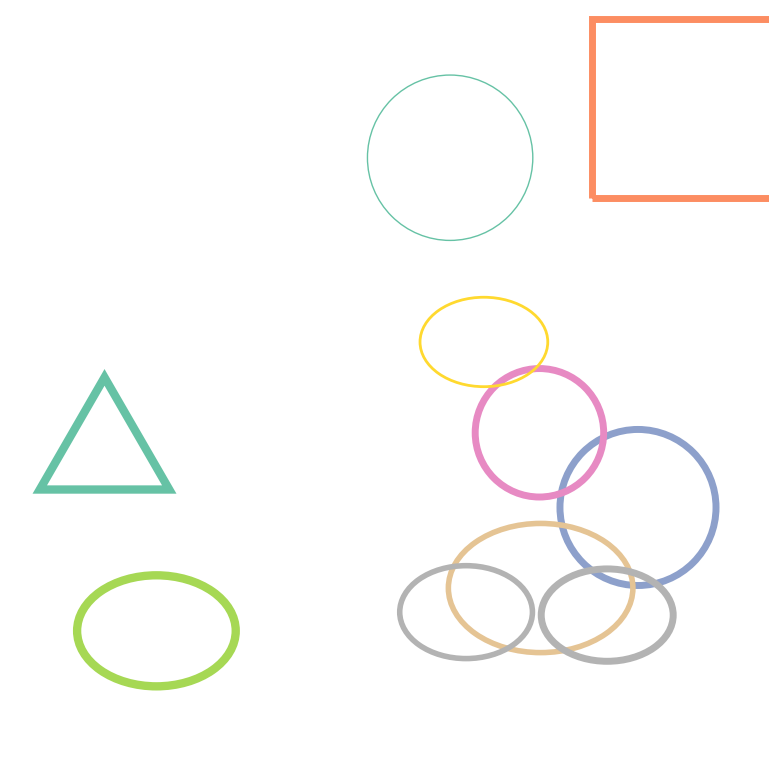[{"shape": "triangle", "thickness": 3, "radius": 0.49, "center": [0.136, 0.413]}, {"shape": "circle", "thickness": 0.5, "radius": 0.54, "center": [0.585, 0.795]}, {"shape": "square", "thickness": 2.5, "radius": 0.58, "center": [0.885, 0.859]}, {"shape": "circle", "thickness": 2.5, "radius": 0.51, "center": [0.829, 0.341]}, {"shape": "circle", "thickness": 2.5, "radius": 0.42, "center": [0.701, 0.438]}, {"shape": "oval", "thickness": 3, "radius": 0.52, "center": [0.203, 0.181]}, {"shape": "oval", "thickness": 1, "radius": 0.41, "center": [0.628, 0.556]}, {"shape": "oval", "thickness": 2, "radius": 0.6, "center": [0.702, 0.236]}, {"shape": "oval", "thickness": 2.5, "radius": 0.43, "center": [0.789, 0.201]}, {"shape": "oval", "thickness": 2, "radius": 0.43, "center": [0.605, 0.205]}]